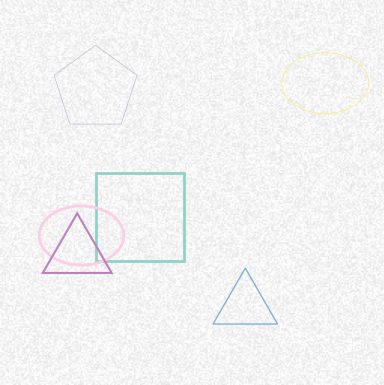[{"shape": "square", "thickness": 2, "radius": 0.57, "center": [0.364, 0.436]}, {"shape": "pentagon", "thickness": 0.5, "radius": 0.57, "center": [0.248, 0.769]}, {"shape": "triangle", "thickness": 1, "radius": 0.48, "center": [0.637, 0.207]}, {"shape": "oval", "thickness": 2, "radius": 0.55, "center": [0.212, 0.388]}, {"shape": "triangle", "thickness": 1.5, "radius": 0.52, "center": [0.201, 0.343]}, {"shape": "oval", "thickness": 0.5, "radius": 0.56, "center": [0.845, 0.784]}]